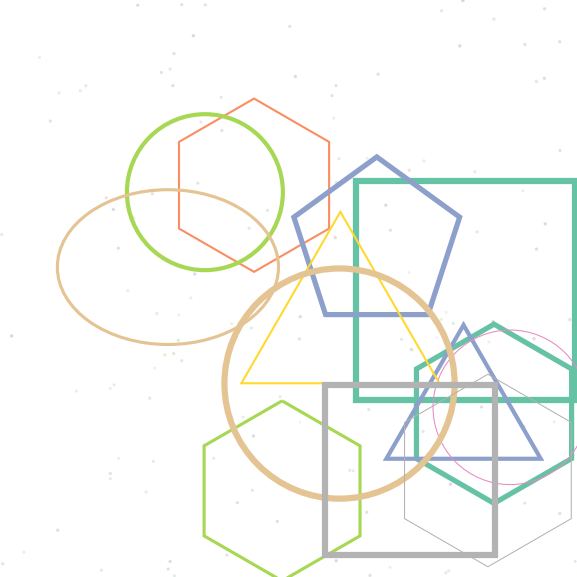[{"shape": "square", "thickness": 3, "radius": 0.95, "center": [0.807, 0.495]}, {"shape": "hexagon", "thickness": 2.5, "radius": 0.78, "center": [0.855, 0.283]}, {"shape": "hexagon", "thickness": 1, "radius": 0.75, "center": [0.44, 0.678]}, {"shape": "triangle", "thickness": 2, "radius": 0.77, "center": [0.803, 0.282]}, {"shape": "pentagon", "thickness": 2.5, "radius": 0.75, "center": [0.652, 0.576]}, {"shape": "circle", "thickness": 0.5, "radius": 0.67, "center": [0.884, 0.294]}, {"shape": "circle", "thickness": 2, "radius": 0.68, "center": [0.355, 0.666]}, {"shape": "hexagon", "thickness": 1.5, "radius": 0.78, "center": [0.488, 0.149]}, {"shape": "triangle", "thickness": 1, "radius": 0.99, "center": [0.589, 0.434]}, {"shape": "circle", "thickness": 3, "radius": 1.0, "center": [0.588, 0.335]}, {"shape": "oval", "thickness": 1.5, "radius": 0.96, "center": [0.291, 0.537]}, {"shape": "square", "thickness": 3, "radius": 0.74, "center": [0.71, 0.185]}, {"shape": "hexagon", "thickness": 0.5, "radius": 0.83, "center": [0.845, 0.184]}]